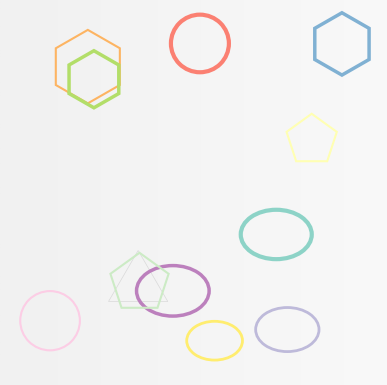[{"shape": "oval", "thickness": 3, "radius": 0.46, "center": [0.713, 0.391]}, {"shape": "pentagon", "thickness": 1.5, "radius": 0.34, "center": [0.804, 0.636]}, {"shape": "oval", "thickness": 2, "radius": 0.41, "center": [0.742, 0.144]}, {"shape": "circle", "thickness": 3, "radius": 0.37, "center": [0.516, 0.887]}, {"shape": "hexagon", "thickness": 2.5, "radius": 0.4, "center": [0.882, 0.886]}, {"shape": "hexagon", "thickness": 1.5, "radius": 0.48, "center": [0.227, 0.827]}, {"shape": "hexagon", "thickness": 2.5, "radius": 0.37, "center": [0.242, 0.794]}, {"shape": "circle", "thickness": 1.5, "radius": 0.38, "center": [0.129, 0.167]}, {"shape": "triangle", "thickness": 0.5, "radius": 0.44, "center": [0.356, 0.261]}, {"shape": "oval", "thickness": 2.5, "radius": 0.47, "center": [0.446, 0.245]}, {"shape": "pentagon", "thickness": 1.5, "radius": 0.39, "center": [0.36, 0.264]}, {"shape": "oval", "thickness": 2, "radius": 0.36, "center": [0.554, 0.115]}]